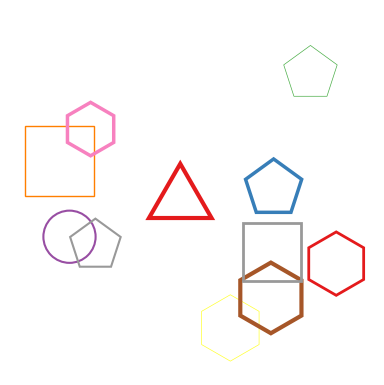[{"shape": "hexagon", "thickness": 2, "radius": 0.41, "center": [0.873, 0.315]}, {"shape": "triangle", "thickness": 3, "radius": 0.47, "center": [0.468, 0.481]}, {"shape": "pentagon", "thickness": 2.5, "radius": 0.38, "center": [0.711, 0.51]}, {"shape": "pentagon", "thickness": 0.5, "radius": 0.36, "center": [0.806, 0.809]}, {"shape": "circle", "thickness": 1.5, "radius": 0.34, "center": [0.181, 0.385]}, {"shape": "square", "thickness": 1, "radius": 0.45, "center": [0.155, 0.582]}, {"shape": "hexagon", "thickness": 0.5, "radius": 0.43, "center": [0.598, 0.148]}, {"shape": "hexagon", "thickness": 3, "radius": 0.46, "center": [0.704, 0.226]}, {"shape": "hexagon", "thickness": 2.5, "radius": 0.35, "center": [0.235, 0.665]}, {"shape": "pentagon", "thickness": 1.5, "radius": 0.35, "center": [0.248, 0.363]}, {"shape": "square", "thickness": 2, "radius": 0.38, "center": [0.706, 0.344]}]